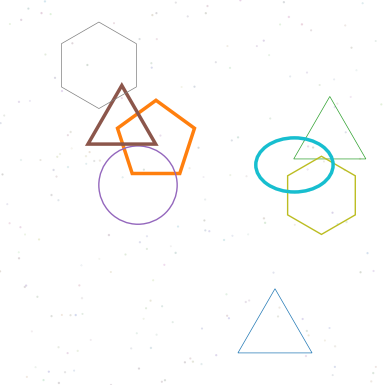[{"shape": "triangle", "thickness": 0.5, "radius": 0.56, "center": [0.714, 0.139]}, {"shape": "pentagon", "thickness": 2.5, "radius": 0.53, "center": [0.405, 0.634]}, {"shape": "triangle", "thickness": 0.5, "radius": 0.54, "center": [0.857, 0.641]}, {"shape": "circle", "thickness": 1, "radius": 0.51, "center": [0.358, 0.519]}, {"shape": "triangle", "thickness": 2.5, "radius": 0.51, "center": [0.316, 0.676]}, {"shape": "hexagon", "thickness": 0.5, "radius": 0.56, "center": [0.257, 0.83]}, {"shape": "hexagon", "thickness": 1, "radius": 0.51, "center": [0.835, 0.493]}, {"shape": "oval", "thickness": 2.5, "radius": 0.5, "center": [0.765, 0.572]}]